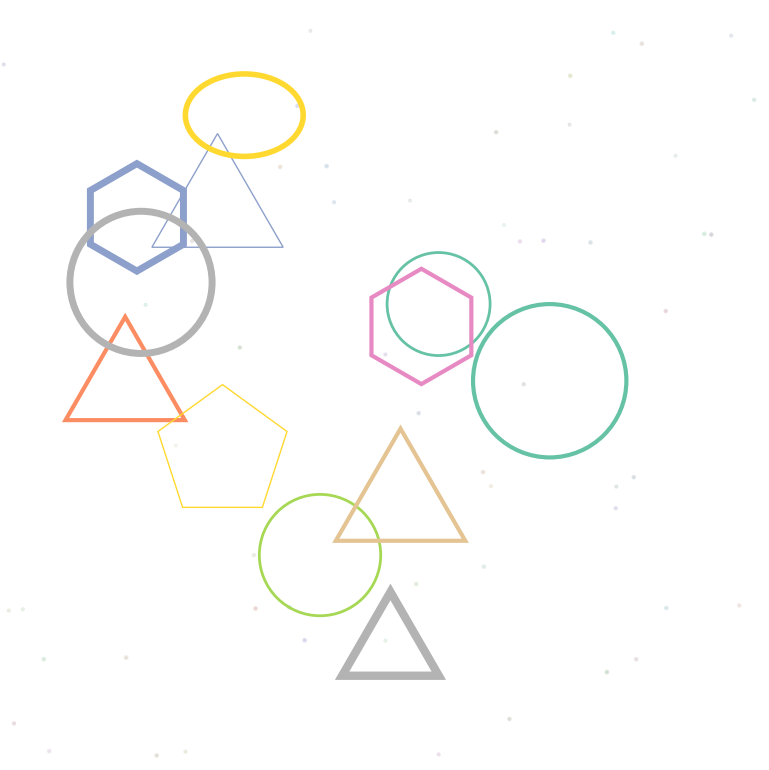[{"shape": "circle", "thickness": 1.5, "radius": 0.5, "center": [0.714, 0.505]}, {"shape": "circle", "thickness": 1, "radius": 0.33, "center": [0.57, 0.605]}, {"shape": "triangle", "thickness": 1.5, "radius": 0.45, "center": [0.163, 0.499]}, {"shape": "triangle", "thickness": 0.5, "radius": 0.49, "center": [0.282, 0.728]}, {"shape": "hexagon", "thickness": 2.5, "radius": 0.35, "center": [0.178, 0.718]}, {"shape": "hexagon", "thickness": 1.5, "radius": 0.37, "center": [0.547, 0.576]}, {"shape": "circle", "thickness": 1, "radius": 0.39, "center": [0.416, 0.279]}, {"shape": "pentagon", "thickness": 0.5, "radius": 0.44, "center": [0.289, 0.412]}, {"shape": "oval", "thickness": 2, "radius": 0.38, "center": [0.317, 0.85]}, {"shape": "triangle", "thickness": 1.5, "radius": 0.49, "center": [0.52, 0.346]}, {"shape": "circle", "thickness": 2.5, "radius": 0.46, "center": [0.183, 0.633]}, {"shape": "triangle", "thickness": 3, "radius": 0.36, "center": [0.507, 0.159]}]